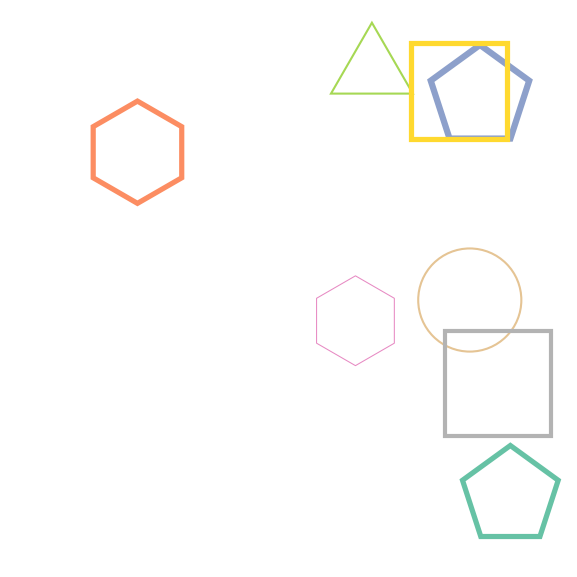[{"shape": "pentagon", "thickness": 2.5, "radius": 0.44, "center": [0.884, 0.141]}, {"shape": "hexagon", "thickness": 2.5, "radius": 0.44, "center": [0.238, 0.736]}, {"shape": "pentagon", "thickness": 3, "radius": 0.45, "center": [0.831, 0.832]}, {"shape": "hexagon", "thickness": 0.5, "radius": 0.39, "center": [0.615, 0.444]}, {"shape": "triangle", "thickness": 1, "radius": 0.41, "center": [0.644, 0.878]}, {"shape": "square", "thickness": 2.5, "radius": 0.42, "center": [0.795, 0.841]}, {"shape": "circle", "thickness": 1, "radius": 0.45, "center": [0.813, 0.48]}, {"shape": "square", "thickness": 2, "radius": 0.46, "center": [0.862, 0.335]}]